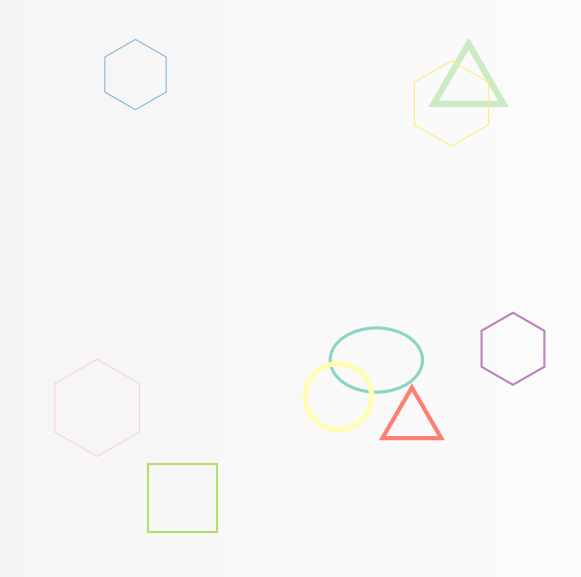[{"shape": "oval", "thickness": 1.5, "radius": 0.4, "center": [0.647, 0.376]}, {"shape": "circle", "thickness": 2.5, "radius": 0.29, "center": [0.582, 0.312]}, {"shape": "triangle", "thickness": 2, "radius": 0.29, "center": [0.709, 0.27]}, {"shape": "hexagon", "thickness": 0.5, "radius": 0.3, "center": [0.233, 0.87]}, {"shape": "square", "thickness": 1, "radius": 0.3, "center": [0.314, 0.137]}, {"shape": "hexagon", "thickness": 0.5, "radius": 0.42, "center": [0.167, 0.293]}, {"shape": "hexagon", "thickness": 1, "radius": 0.31, "center": [0.883, 0.395]}, {"shape": "triangle", "thickness": 3, "radius": 0.35, "center": [0.806, 0.854]}, {"shape": "hexagon", "thickness": 0.5, "radius": 0.37, "center": [0.777, 0.82]}]